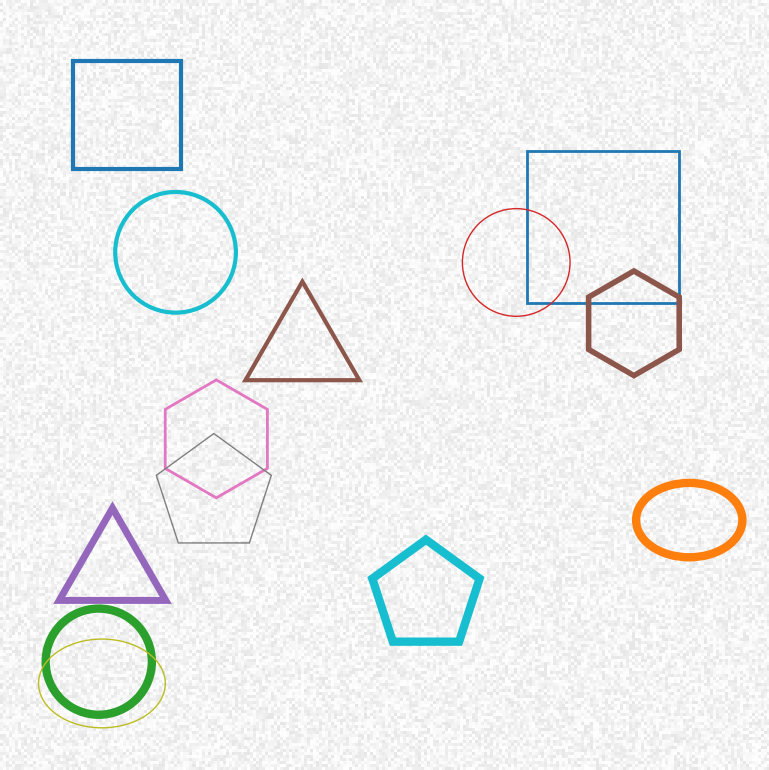[{"shape": "square", "thickness": 1, "radius": 0.49, "center": [0.783, 0.705]}, {"shape": "square", "thickness": 1.5, "radius": 0.35, "center": [0.165, 0.85]}, {"shape": "oval", "thickness": 3, "radius": 0.35, "center": [0.895, 0.325]}, {"shape": "circle", "thickness": 3, "radius": 0.34, "center": [0.128, 0.141]}, {"shape": "circle", "thickness": 0.5, "radius": 0.35, "center": [0.67, 0.659]}, {"shape": "triangle", "thickness": 2.5, "radius": 0.4, "center": [0.146, 0.26]}, {"shape": "hexagon", "thickness": 2, "radius": 0.34, "center": [0.823, 0.58]}, {"shape": "triangle", "thickness": 1.5, "radius": 0.43, "center": [0.393, 0.549]}, {"shape": "hexagon", "thickness": 1, "radius": 0.38, "center": [0.281, 0.43]}, {"shape": "pentagon", "thickness": 0.5, "radius": 0.39, "center": [0.278, 0.358]}, {"shape": "oval", "thickness": 0.5, "radius": 0.41, "center": [0.132, 0.112]}, {"shape": "circle", "thickness": 1.5, "radius": 0.39, "center": [0.228, 0.672]}, {"shape": "pentagon", "thickness": 3, "radius": 0.37, "center": [0.553, 0.226]}]